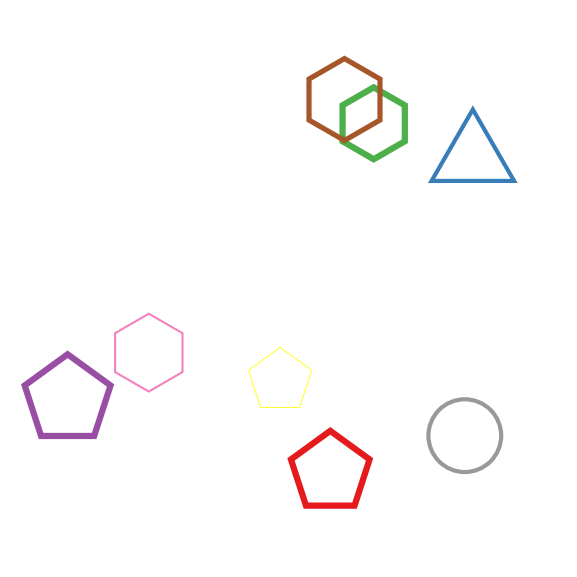[{"shape": "pentagon", "thickness": 3, "radius": 0.36, "center": [0.572, 0.181]}, {"shape": "triangle", "thickness": 2, "radius": 0.41, "center": [0.819, 0.727]}, {"shape": "hexagon", "thickness": 3, "radius": 0.31, "center": [0.647, 0.786]}, {"shape": "pentagon", "thickness": 3, "radius": 0.39, "center": [0.117, 0.307]}, {"shape": "pentagon", "thickness": 0.5, "radius": 0.29, "center": [0.485, 0.34]}, {"shape": "hexagon", "thickness": 2.5, "radius": 0.35, "center": [0.597, 0.827]}, {"shape": "hexagon", "thickness": 1, "radius": 0.34, "center": [0.258, 0.389]}, {"shape": "circle", "thickness": 2, "radius": 0.32, "center": [0.805, 0.245]}]